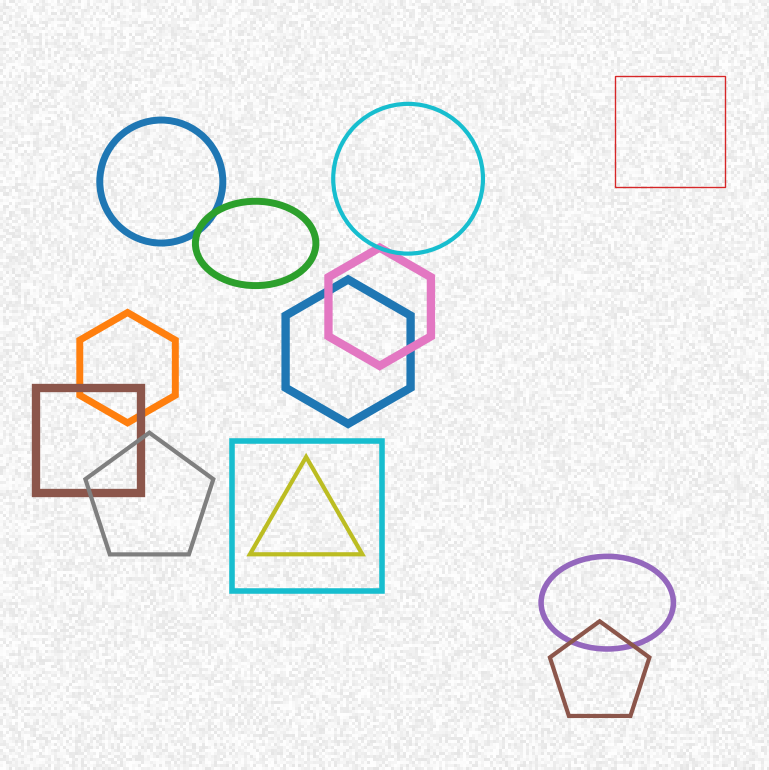[{"shape": "hexagon", "thickness": 3, "radius": 0.47, "center": [0.452, 0.543]}, {"shape": "circle", "thickness": 2.5, "radius": 0.4, "center": [0.209, 0.764]}, {"shape": "hexagon", "thickness": 2.5, "radius": 0.36, "center": [0.166, 0.522]}, {"shape": "oval", "thickness": 2.5, "radius": 0.39, "center": [0.332, 0.684]}, {"shape": "square", "thickness": 0.5, "radius": 0.36, "center": [0.87, 0.829]}, {"shape": "oval", "thickness": 2, "radius": 0.43, "center": [0.789, 0.217]}, {"shape": "square", "thickness": 3, "radius": 0.34, "center": [0.115, 0.428]}, {"shape": "pentagon", "thickness": 1.5, "radius": 0.34, "center": [0.779, 0.125]}, {"shape": "hexagon", "thickness": 3, "radius": 0.38, "center": [0.493, 0.602]}, {"shape": "pentagon", "thickness": 1.5, "radius": 0.44, "center": [0.194, 0.351]}, {"shape": "triangle", "thickness": 1.5, "radius": 0.42, "center": [0.398, 0.322]}, {"shape": "square", "thickness": 2, "radius": 0.49, "center": [0.399, 0.33]}, {"shape": "circle", "thickness": 1.5, "radius": 0.49, "center": [0.53, 0.768]}]